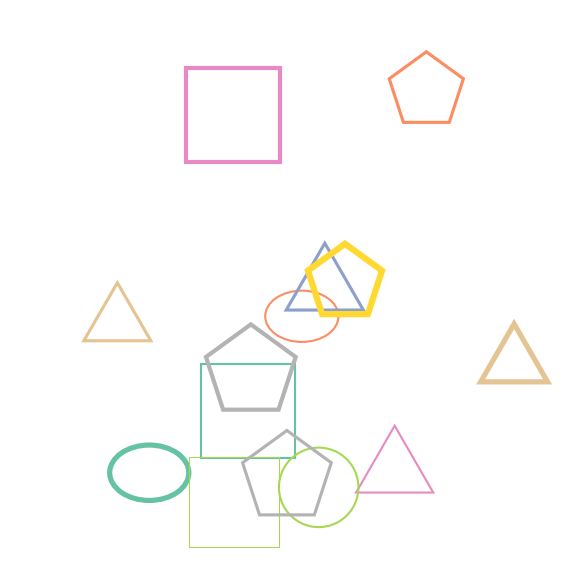[{"shape": "square", "thickness": 1, "radius": 0.41, "center": [0.43, 0.288]}, {"shape": "oval", "thickness": 2.5, "radius": 0.34, "center": [0.258, 0.181]}, {"shape": "oval", "thickness": 1, "radius": 0.32, "center": [0.523, 0.451]}, {"shape": "pentagon", "thickness": 1.5, "radius": 0.34, "center": [0.738, 0.842]}, {"shape": "triangle", "thickness": 1.5, "radius": 0.39, "center": [0.562, 0.501]}, {"shape": "square", "thickness": 2, "radius": 0.41, "center": [0.403, 0.8]}, {"shape": "triangle", "thickness": 1, "radius": 0.39, "center": [0.683, 0.185]}, {"shape": "circle", "thickness": 1, "radius": 0.34, "center": [0.552, 0.155]}, {"shape": "square", "thickness": 0.5, "radius": 0.39, "center": [0.405, 0.129]}, {"shape": "pentagon", "thickness": 3, "radius": 0.34, "center": [0.597, 0.51]}, {"shape": "triangle", "thickness": 2.5, "radius": 0.33, "center": [0.89, 0.371]}, {"shape": "triangle", "thickness": 1.5, "radius": 0.33, "center": [0.203, 0.443]}, {"shape": "pentagon", "thickness": 2, "radius": 0.41, "center": [0.434, 0.356]}, {"shape": "pentagon", "thickness": 1.5, "radius": 0.4, "center": [0.497, 0.173]}]